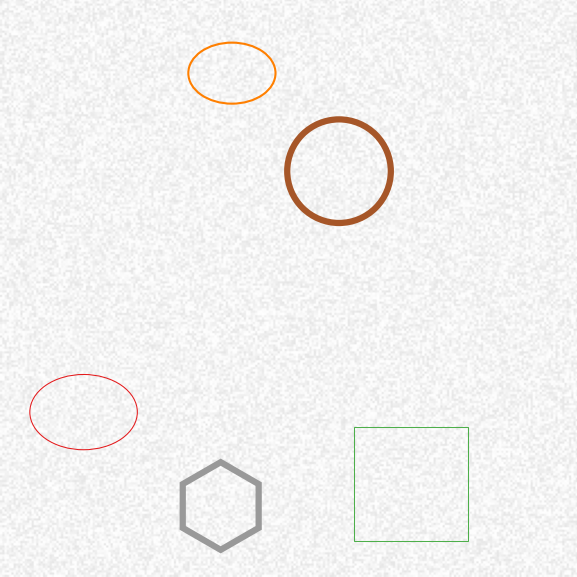[{"shape": "oval", "thickness": 0.5, "radius": 0.47, "center": [0.145, 0.286]}, {"shape": "square", "thickness": 0.5, "radius": 0.49, "center": [0.712, 0.161]}, {"shape": "oval", "thickness": 1, "radius": 0.38, "center": [0.402, 0.872]}, {"shape": "circle", "thickness": 3, "radius": 0.45, "center": [0.587, 0.703]}, {"shape": "hexagon", "thickness": 3, "radius": 0.38, "center": [0.382, 0.123]}]